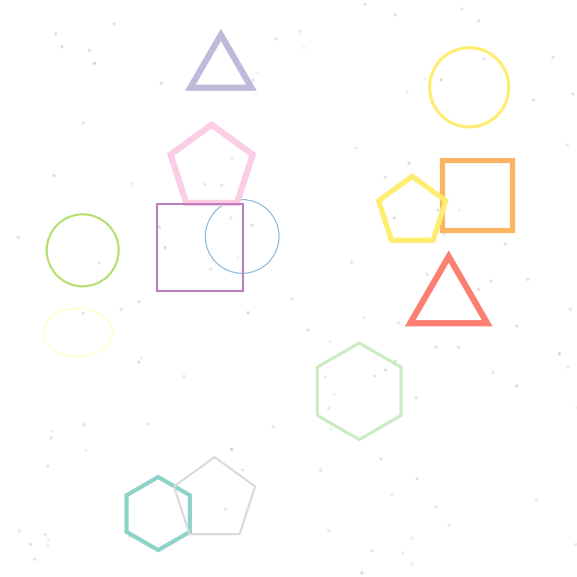[{"shape": "hexagon", "thickness": 2, "radius": 0.32, "center": [0.274, 0.11]}, {"shape": "oval", "thickness": 0.5, "radius": 0.3, "center": [0.135, 0.423]}, {"shape": "triangle", "thickness": 3, "radius": 0.31, "center": [0.383, 0.878]}, {"shape": "triangle", "thickness": 3, "radius": 0.38, "center": [0.777, 0.478]}, {"shape": "circle", "thickness": 0.5, "radius": 0.32, "center": [0.419, 0.59]}, {"shape": "square", "thickness": 2.5, "radius": 0.3, "center": [0.826, 0.662]}, {"shape": "circle", "thickness": 1, "radius": 0.31, "center": [0.143, 0.566]}, {"shape": "pentagon", "thickness": 3, "radius": 0.37, "center": [0.366, 0.708]}, {"shape": "pentagon", "thickness": 1, "radius": 0.37, "center": [0.371, 0.134]}, {"shape": "square", "thickness": 1, "radius": 0.37, "center": [0.347, 0.571]}, {"shape": "hexagon", "thickness": 1.5, "radius": 0.42, "center": [0.622, 0.322]}, {"shape": "circle", "thickness": 1.5, "radius": 0.34, "center": [0.812, 0.848]}, {"shape": "pentagon", "thickness": 2.5, "radius": 0.31, "center": [0.714, 0.633]}]